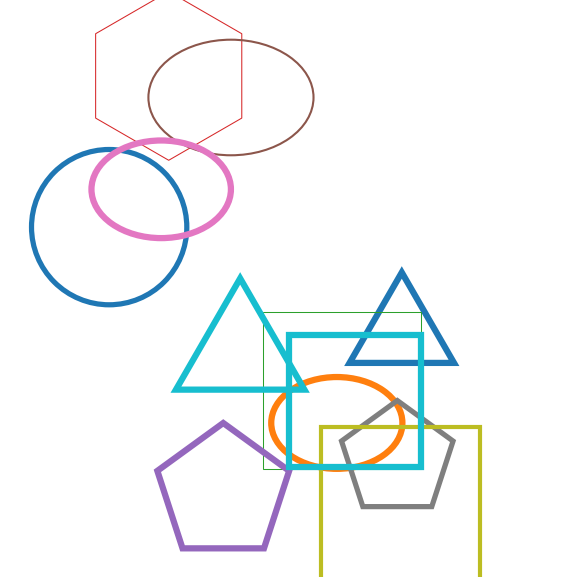[{"shape": "triangle", "thickness": 3, "radius": 0.52, "center": [0.696, 0.423]}, {"shape": "circle", "thickness": 2.5, "radius": 0.67, "center": [0.189, 0.606]}, {"shape": "oval", "thickness": 3, "radius": 0.57, "center": [0.583, 0.267]}, {"shape": "square", "thickness": 0.5, "radius": 0.68, "center": [0.593, 0.323]}, {"shape": "hexagon", "thickness": 0.5, "radius": 0.73, "center": [0.292, 0.868]}, {"shape": "pentagon", "thickness": 3, "radius": 0.6, "center": [0.387, 0.147]}, {"shape": "oval", "thickness": 1, "radius": 0.71, "center": [0.4, 0.83]}, {"shape": "oval", "thickness": 3, "radius": 0.6, "center": [0.279, 0.671]}, {"shape": "pentagon", "thickness": 2.5, "radius": 0.51, "center": [0.688, 0.204]}, {"shape": "square", "thickness": 2, "radius": 0.69, "center": [0.693, 0.123]}, {"shape": "square", "thickness": 3, "radius": 0.57, "center": [0.616, 0.305]}, {"shape": "triangle", "thickness": 3, "radius": 0.64, "center": [0.416, 0.389]}]